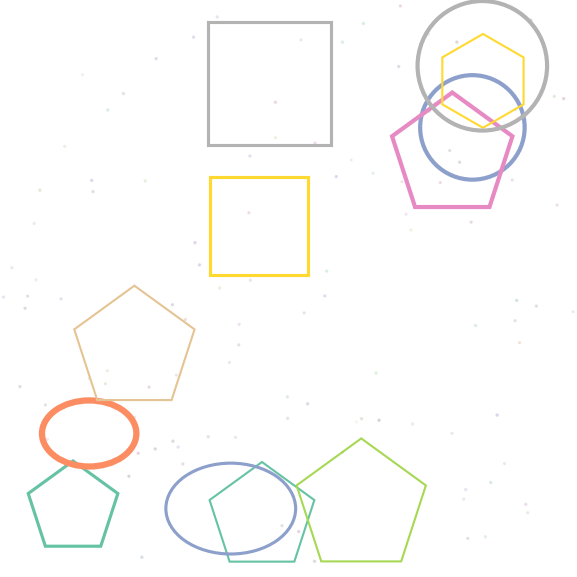[{"shape": "pentagon", "thickness": 1, "radius": 0.48, "center": [0.454, 0.104]}, {"shape": "pentagon", "thickness": 1.5, "radius": 0.41, "center": [0.126, 0.119]}, {"shape": "oval", "thickness": 3, "radius": 0.41, "center": [0.154, 0.249]}, {"shape": "circle", "thickness": 2, "radius": 0.45, "center": [0.818, 0.779]}, {"shape": "oval", "thickness": 1.5, "radius": 0.56, "center": [0.4, 0.118]}, {"shape": "pentagon", "thickness": 2, "radius": 0.55, "center": [0.783, 0.729]}, {"shape": "pentagon", "thickness": 1, "radius": 0.59, "center": [0.626, 0.122]}, {"shape": "square", "thickness": 1.5, "radius": 0.42, "center": [0.448, 0.607]}, {"shape": "hexagon", "thickness": 1, "radius": 0.41, "center": [0.836, 0.859]}, {"shape": "pentagon", "thickness": 1, "radius": 0.55, "center": [0.233, 0.395]}, {"shape": "circle", "thickness": 2, "radius": 0.56, "center": [0.835, 0.885]}, {"shape": "square", "thickness": 1.5, "radius": 0.53, "center": [0.467, 0.854]}]